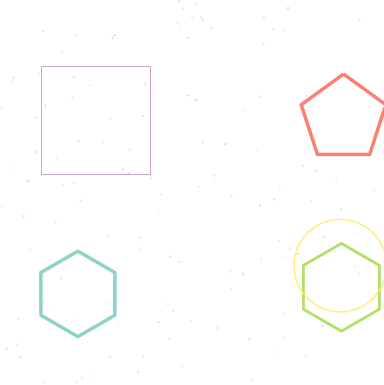[{"shape": "hexagon", "thickness": 2.5, "radius": 0.55, "center": [0.202, 0.237]}, {"shape": "pentagon", "thickness": 2.5, "radius": 0.58, "center": [0.892, 0.692]}, {"shape": "hexagon", "thickness": 2, "radius": 0.57, "center": [0.887, 0.254]}, {"shape": "square", "thickness": 0.5, "radius": 0.7, "center": [0.248, 0.688]}, {"shape": "circle", "thickness": 1, "radius": 0.6, "center": [0.884, 0.31]}]